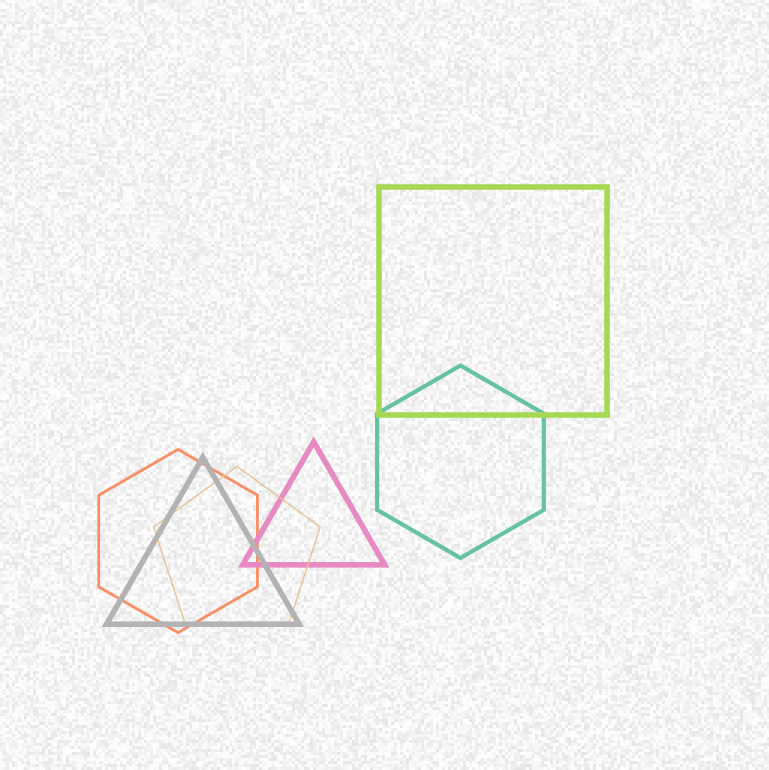[{"shape": "hexagon", "thickness": 1.5, "radius": 0.62, "center": [0.598, 0.4]}, {"shape": "hexagon", "thickness": 1, "radius": 0.59, "center": [0.231, 0.297]}, {"shape": "triangle", "thickness": 2, "radius": 0.53, "center": [0.407, 0.32]}, {"shape": "square", "thickness": 2, "radius": 0.74, "center": [0.64, 0.609]}, {"shape": "pentagon", "thickness": 0.5, "radius": 0.57, "center": [0.308, 0.28]}, {"shape": "triangle", "thickness": 2, "radius": 0.72, "center": [0.263, 0.262]}]